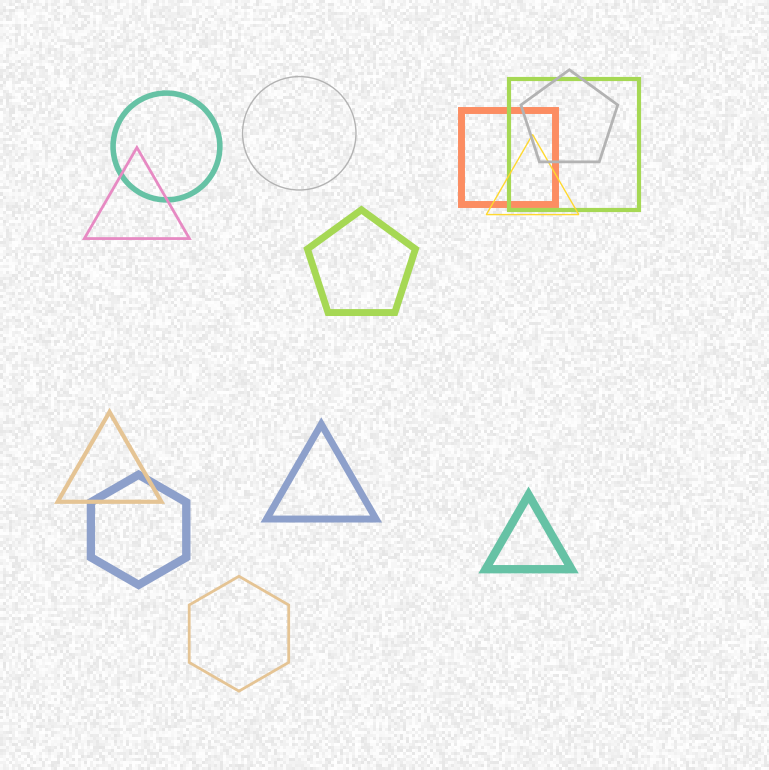[{"shape": "triangle", "thickness": 3, "radius": 0.32, "center": [0.686, 0.293]}, {"shape": "circle", "thickness": 2, "radius": 0.35, "center": [0.216, 0.81]}, {"shape": "square", "thickness": 2.5, "radius": 0.31, "center": [0.66, 0.796]}, {"shape": "hexagon", "thickness": 3, "radius": 0.36, "center": [0.18, 0.312]}, {"shape": "triangle", "thickness": 2.5, "radius": 0.41, "center": [0.417, 0.367]}, {"shape": "triangle", "thickness": 1, "radius": 0.39, "center": [0.178, 0.73]}, {"shape": "pentagon", "thickness": 2.5, "radius": 0.37, "center": [0.469, 0.654]}, {"shape": "square", "thickness": 1.5, "radius": 0.42, "center": [0.745, 0.813]}, {"shape": "triangle", "thickness": 0.5, "radius": 0.35, "center": [0.692, 0.756]}, {"shape": "hexagon", "thickness": 1, "radius": 0.37, "center": [0.31, 0.177]}, {"shape": "triangle", "thickness": 1.5, "radius": 0.39, "center": [0.142, 0.387]}, {"shape": "circle", "thickness": 0.5, "radius": 0.37, "center": [0.389, 0.827]}, {"shape": "pentagon", "thickness": 1, "radius": 0.33, "center": [0.739, 0.843]}]